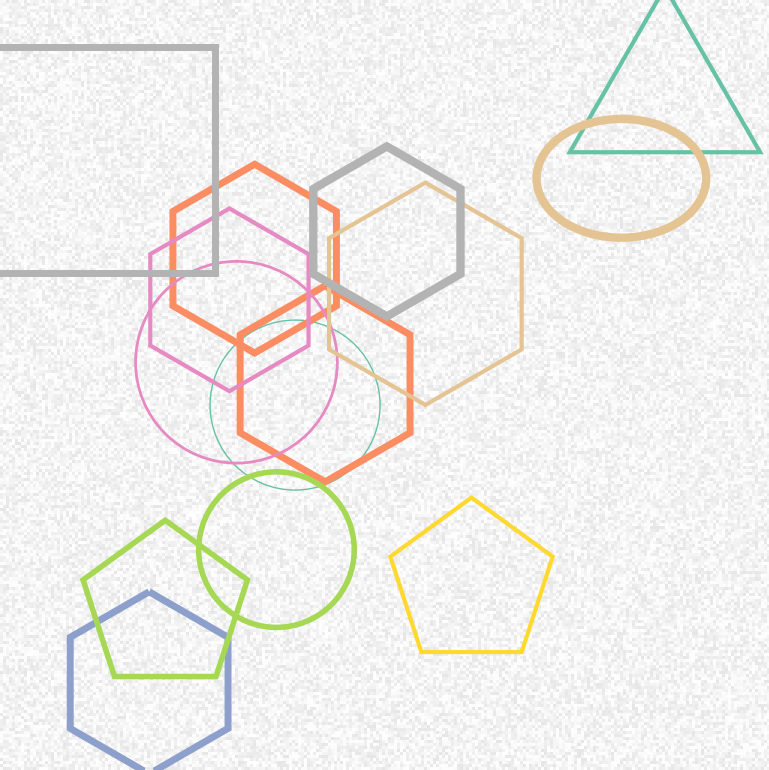[{"shape": "circle", "thickness": 0.5, "radius": 0.55, "center": [0.383, 0.474]}, {"shape": "triangle", "thickness": 1.5, "radius": 0.71, "center": [0.864, 0.874]}, {"shape": "hexagon", "thickness": 2.5, "radius": 0.61, "center": [0.331, 0.664]}, {"shape": "hexagon", "thickness": 2.5, "radius": 0.64, "center": [0.422, 0.502]}, {"shape": "hexagon", "thickness": 2.5, "radius": 0.59, "center": [0.194, 0.113]}, {"shape": "circle", "thickness": 1, "radius": 0.66, "center": [0.307, 0.53]}, {"shape": "hexagon", "thickness": 1.5, "radius": 0.59, "center": [0.298, 0.611]}, {"shape": "pentagon", "thickness": 2, "radius": 0.56, "center": [0.215, 0.212]}, {"shape": "circle", "thickness": 2, "radius": 0.51, "center": [0.359, 0.286]}, {"shape": "pentagon", "thickness": 1.5, "radius": 0.55, "center": [0.612, 0.243]}, {"shape": "oval", "thickness": 3, "radius": 0.55, "center": [0.807, 0.768]}, {"shape": "hexagon", "thickness": 1.5, "radius": 0.72, "center": [0.552, 0.618]}, {"shape": "square", "thickness": 2.5, "radius": 0.73, "center": [0.132, 0.792]}, {"shape": "hexagon", "thickness": 3, "radius": 0.55, "center": [0.502, 0.699]}]